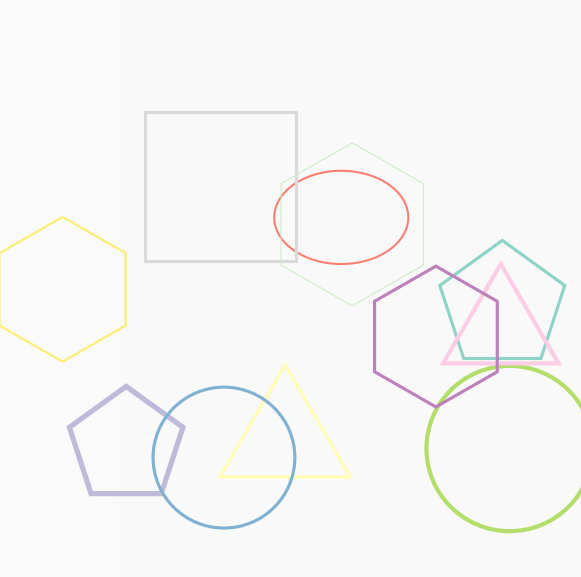[{"shape": "pentagon", "thickness": 1.5, "radius": 0.57, "center": [0.864, 0.47]}, {"shape": "triangle", "thickness": 1.5, "radius": 0.65, "center": [0.49, 0.238]}, {"shape": "pentagon", "thickness": 2.5, "radius": 0.51, "center": [0.217, 0.227]}, {"shape": "oval", "thickness": 1, "radius": 0.58, "center": [0.587, 0.623]}, {"shape": "circle", "thickness": 1.5, "radius": 0.61, "center": [0.385, 0.207]}, {"shape": "circle", "thickness": 2, "radius": 0.72, "center": [0.877, 0.222]}, {"shape": "triangle", "thickness": 2, "radius": 0.57, "center": [0.861, 0.427]}, {"shape": "square", "thickness": 1.5, "radius": 0.65, "center": [0.379, 0.676]}, {"shape": "hexagon", "thickness": 1.5, "radius": 0.61, "center": [0.75, 0.416]}, {"shape": "hexagon", "thickness": 0.5, "radius": 0.71, "center": [0.606, 0.611]}, {"shape": "hexagon", "thickness": 1, "radius": 0.63, "center": [0.108, 0.498]}]